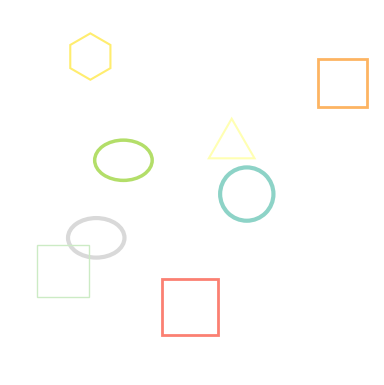[{"shape": "circle", "thickness": 3, "radius": 0.35, "center": [0.641, 0.496]}, {"shape": "triangle", "thickness": 1.5, "radius": 0.34, "center": [0.602, 0.623]}, {"shape": "square", "thickness": 2, "radius": 0.36, "center": [0.493, 0.202]}, {"shape": "square", "thickness": 2, "radius": 0.31, "center": [0.89, 0.785]}, {"shape": "oval", "thickness": 2.5, "radius": 0.37, "center": [0.321, 0.584]}, {"shape": "oval", "thickness": 3, "radius": 0.37, "center": [0.25, 0.382]}, {"shape": "square", "thickness": 1, "radius": 0.34, "center": [0.163, 0.296]}, {"shape": "hexagon", "thickness": 1.5, "radius": 0.3, "center": [0.235, 0.853]}]